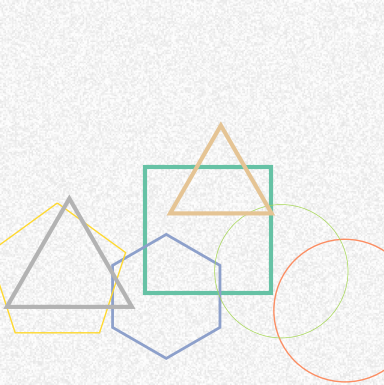[{"shape": "square", "thickness": 3, "radius": 0.82, "center": [0.541, 0.402]}, {"shape": "circle", "thickness": 1, "radius": 0.93, "center": [0.897, 0.193]}, {"shape": "hexagon", "thickness": 2, "radius": 0.81, "center": [0.432, 0.23]}, {"shape": "circle", "thickness": 0.5, "radius": 0.87, "center": [0.731, 0.295]}, {"shape": "pentagon", "thickness": 1, "radius": 0.93, "center": [0.149, 0.286]}, {"shape": "triangle", "thickness": 3, "radius": 0.76, "center": [0.574, 0.522]}, {"shape": "triangle", "thickness": 3, "radius": 0.94, "center": [0.18, 0.297]}]